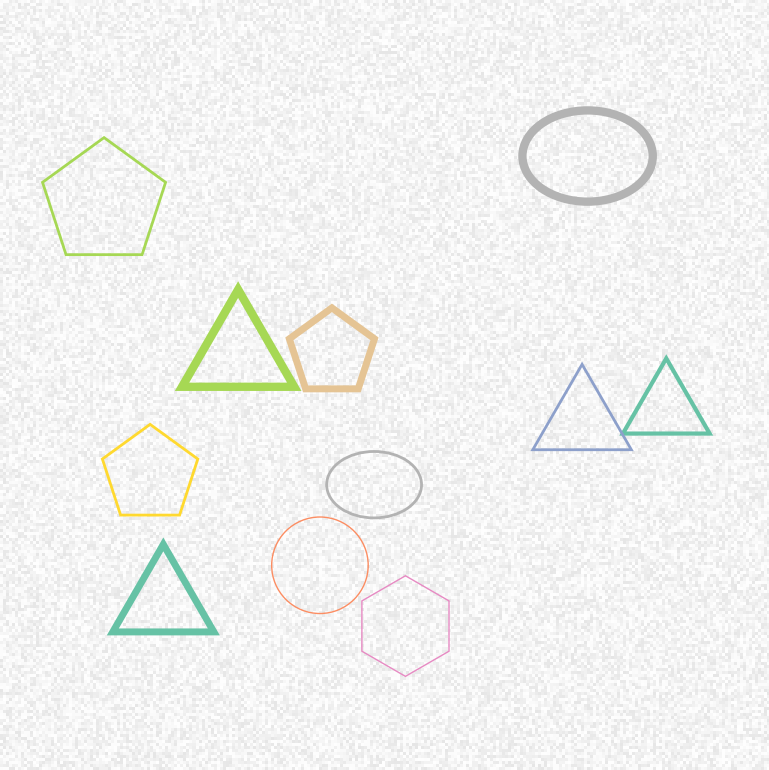[{"shape": "triangle", "thickness": 1.5, "radius": 0.33, "center": [0.865, 0.469]}, {"shape": "triangle", "thickness": 2.5, "radius": 0.38, "center": [0.212, 0.217]}, {"shape": "circle", "thickness": 0.5, "radius": 0.31, "center": [0.416, 0.266]}, {"shape": "triangle", "thickness": 1, "radius": 0.37, "center": [0.756, 0.453]}, {"shape": "hexagon", "thickness": 0.5, "radius": 0.33, "center": [0.527, 0.187]}, {"shape": "triangle", "thickness": 3, "radius": 0.42, "center": [0.309, 0.54]}, {"shape": "pentagon", "thickness": 1, "radius": 0.42, "center": [0.135, 0.737]}, {"shape": "pentagon", "thickness": 1, "radius": 0.33, "center": [0.195, 0.384]}, {"shape": "pentagon", "thickness": 2.5, "radius": 0.29, "center": [0.431, 0.542]}, {"shape": "oval", "thickness": 1, "radius": 0.31, "center": [0.486, 0.371]}, {"shape": "oval", "thickness": 3, "radius": 0.42, "center": [0.763, 0.797]}]